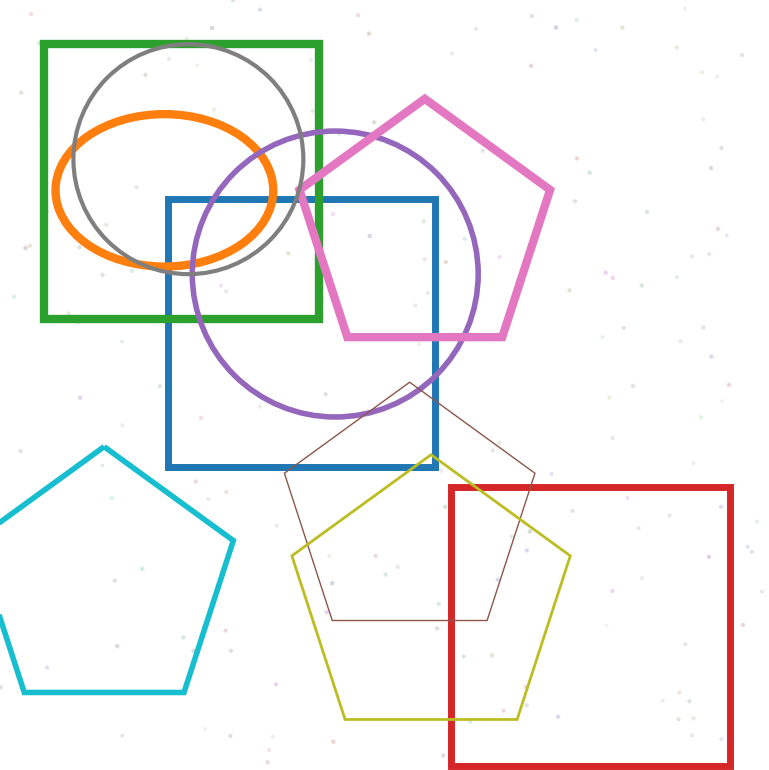[{"shape": "square", "thickness": 2.5, "radius": 0.87, "center": [0.391, 0.568]}, {"shape": "oval", "thickness": 3, "radius": 0.71, "center": [0.213, 0.753]}, {"shape": "square", "thickness": 3, "radius": 0.89, "center": [0.236, 0.764]}, {"shape": "square", "thickness": 2.5, "radius": 0.91, "center": [0.767, 0.186]}, {"shape": "circle", "thickness": 2, "radius": 0.93, "center": [0.435, 0.644]}, {"shape": "pentagon", "thickness": 0.5, "radius": 0.86, "center": [0.532, 0.333]}, {"shape": "pentagon", "thickness": 3, "radius": 0.86, "center": [0.552, 0.701]}, {"shape": "circle", "thickness": 1.5, "radius": 0.75, "center": [0.245, 0.793]}, {"shape": "pentagon", "thickness": 1, "radius": 0.95, "center": [0.56, 0.219]}, {"shape": "pentagon", "thickness": 2, "radius": 0.88, "center": [0.135, 0.243]}]